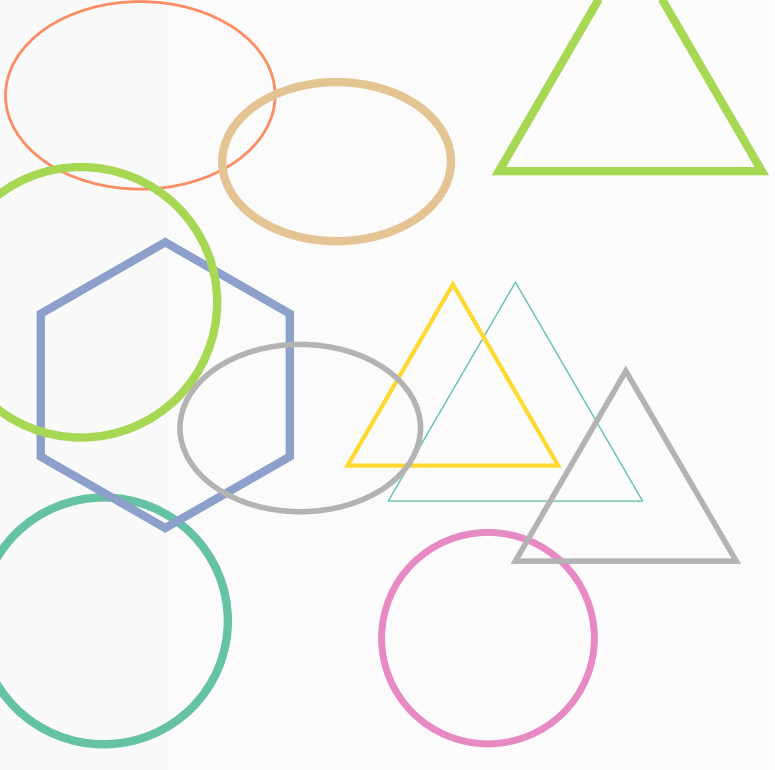[{"shape": "circle", "thickness": 3, "radius": 0.8, "center": [0.134, 0.194]}, {"shape": "triangle", "thickness": 0.5, "radius": 0.95, "center": [0.665, 0.444]}, {"shape": "oval", "thickness": 1, "radius": 0.87, "center": [0.181, 0.876]}, {"shape": "hexagon", "thickness": 3, "radius": 0.93, "center": [0.213, 0.5]}, {"shape": "circle", "thickness": 2.5, "radius": 0.69, "center": [0.63, 0.171]}, {"shape": "circle", "thickness": 3, "radius": 0.88, "center": [0.105, 0.607]}, {"shape": "triangle", "thickness": 3, "radius": 0.98, "center": [0.813, 0.876]}, {"shape": "triangle", "thickness": 1.5, "radius": 0.78, "center": [0.584, 0.474]}, {"shape": "oval", "thickness": 3, "radius": 0.74, "center": [0.434, 0.79]}, {"shape": "oval", "thickness": 2, "radius": 0.78, "center": [0.387, 0.444]}, {"shape": "triangle", "thickness": 2, "radius": 0.82, "center": [0.808, 0.354]}]